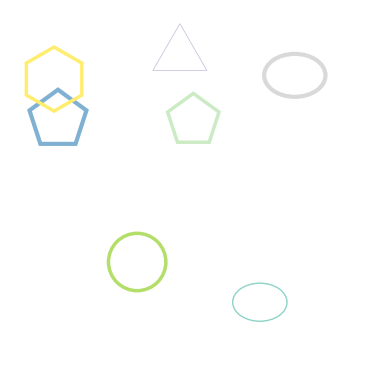[{"shape": "oval", "thickness": 1, "radius": 0.35, "center": [0.675, 0.215]}, {"shape": "triangle", "thickness": 0.5, "radius": 0.41, "center": [0.467, 0.857]}, {"shape": "pentagon", "thickness": 3, "radius": 0.39, "center": [0.151, 0.689]}, {"shape": "circle", "thickness": 2.5, "radius": 0.37, "center": [0.356, 0.319]}, {"shape": "oval", "thickness": 3, "radius": 0.4, "center": [0.766, 0.804]}, {"shape": "pentagon", "thickness": 2.5, "radius": 0.35, "center": [0.502, 0.687]}, {"shape": "hexagon", "thickness": 2.5, "radius": 0.42, "center": [0.14, 0.795]}]